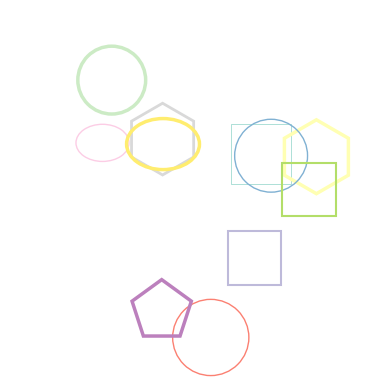[{"shape": "square", "thickness": 0.5, "radius": 0.39, "center": [0.678, 0.599]}, {"shape": "hexagon", "thickness": 2.5, "radius": 0.48, "center": [0.822, 0.593]}, {"shape": "square", "thickness": 1.5, "radius": 0.35, "center": [0.661, 0.33]}, {"shape": "circle", "thickness": 1, "radius": 0.49, "center": [0.547, 0.123]}, {"shape": "circle", "thickness": 1, "radius": 0.47, "center": [0.704, 0.596]}, {"shape": "square", "thickness": 1.5, "radius": 0.35, "center": [0.802, 0.508]}, {"shape": "oval", "thickness": 1, "radius": 0.34, "center": [0.266, 0.629]}, {"shape": "hexagon", "thickness": 2, "radius": 0.47, "center": [0.422, 0.639]}, {"shape": "pentagon", "thickness": 2.5, "radius": 0.4, "center": [0.42, 0.193]}, {"shape": "circle", "thickness": 2.5, "radius": 0.44, "center": [0.29, 0.792]}, {"shape": "oval", "thickness": 2.5, "radius": 0.47, "center": [0.423, 0.626]}]